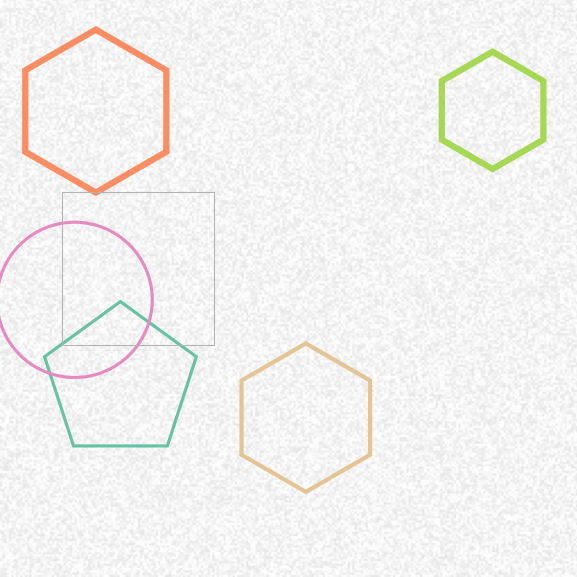[{"shape": "pentagon", "thickness": 1.5, "radius": 0.69, "center": [0.209, 0.339]}, {"shape": "hexagon", "thickness": 3, "radius": 0.71, "center": [0.166, 0.807]}, {"shape": "circle", "thickness": 1.5, "radius": 0.67, "center": [0.129, 0.48]}, {"shape": "hexagon", "thickness": 3, "radius": 0.51, "center": [0.853, 0.808]}, {"shape": "hexagon", "thickness": 2, "radius": 0.64, "center": [0.53, 0.276]}, {"shape": "square", "thickness": 0.5, "radius": 0.66, "center": [0.238, 0.534]}]